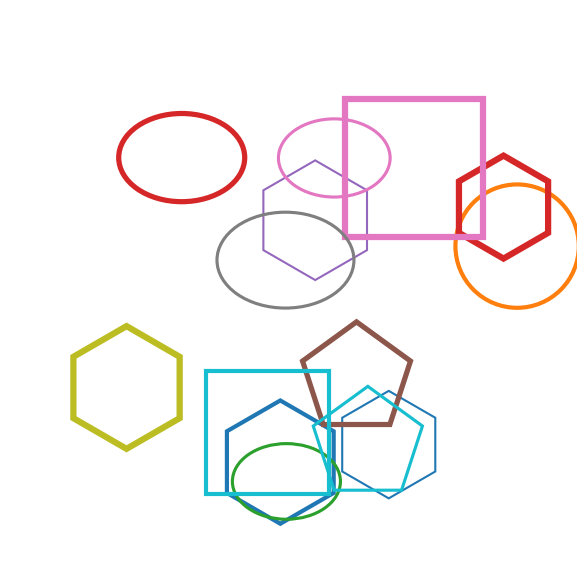[{"shape": "hexagon", "thickness": 1, "radius": 0.47, "center": [0.673, 0.229]}, {"shape": "hexagon", "thickness": 2, "radius": 0.53, "center": [0.485, 0.199]}, {"shape": "circle", "thickness": 2, "radius": 0.53, "center": [0.895, 0.573]}, {"shape": "oval", "thickness": 1.5, "radius": 0.47, "center": [0.496, 0.165]}, {"shape": "oval", "thickness": 2.5, "radius": 0.55, "center": [0.315, 0.726]}, {"shape": "hexagon", "thickness": 3, "radius": 0.45, "center": [0.872, 0.641]}, {"shape": "hexagon", "thickness": 1, "radius": 0.52, "center": [0.546, 0.618]}, {"shape": "pentagon", "thickness": 2.5, "radius": 0.49, "center": [0.617, 0.344]}, {"shape": "square", "thickness": 3, "radius": 0.6, "center": [0.717, 0.708]}, {"shape": "oval", "thickness": 1.5, "radius": 0.48, "center": [0.579, 0.726]}, {"shape": "oval", "thickness": 1.5, "radius": 0.59, "center": [0.494, 0.549]}, {"shape": "hexagon", "thickness": 3, "radius": 0.53, "center": [0.219, 0.328]}, {"shape": "square", "thickness": 2, "radius": 0.54, "center": [0.463, 0.25]}, {"shape": "pentagon", "thickness": 1.5, "radius": 0.5, "center": [0.637, 0.231]}]